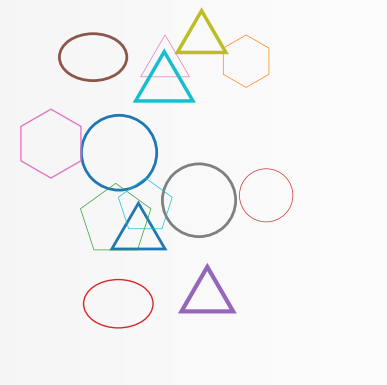[{"shape": "circle", "thickness": 2, "radius": 0.49, "center": [0.307, 0.603]}, {"shape": "triangle", "thickness": 2, "radius": 0.4, "center": [0.357, 0.393]}, {"shape": "hexagon", "thickness": 0.5, "radius": 0.34, "center": [0.635, 0.841]}, {"shape": "pentagon", "thickness": 0.5, "radius": 0.48, "center": [0.299, 0.428]}, {"shape": "circle", "thickness": 0.5, "radius": 0.34, "center": [0.687, 0.493]}, {"shape": "oval", "thickness": 1, "radius": 0.45, "center": [0.305, 0.211]}, {"shape": "triangle", "thickness": 3, "radius": 0.39, "center": [0.535, 0.23]}, {"shape": "oval", "thickness": 2, "radius": 0.44, "center": [0.24, 0.852]}, {"shape": "hexagon", "thickness": 1, "radius": 0.45, "center": [0.131, 0.627]}, {"shape": "triangle", "thickness": 0.5, "radius": 0.36, "center": [0.426, 0.837]}, {"shape": "circle", "thickness": 2, "radius": 0.47, "center": [0.514, 0.48]}, {"shape": "triangle", "thickness": 2.5, "radius": 0.36, "center": [0.52, 0.9]}, {"shape": "pentagon", "thickness": 0.5, "radius": 0.37, "center": [0.375, 0.465]}, {"shape": "triangle", "thickness": 2.5, "radius": 0.43, "center": [0.424, 0.78]}]